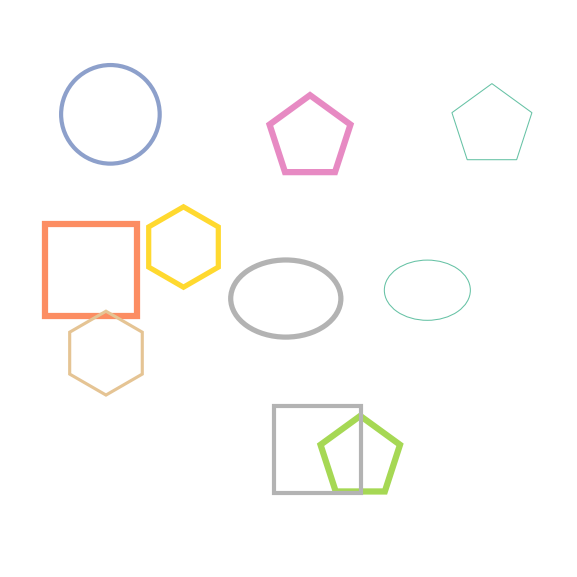[{"shape": "pentagon", "thickness": 0.5, "radius": 0.36, "center": [0.852, 0.782]}, {"shape": "oval", "thickness": 0.5, "radius": 0.37, "center": [0.74, 0.497]}, {"shape": "square", "thickness": 3, "radius": 0.4, "center": [0.158, 0.531]}, {"shape": "circle", "thickness": 2, "radius": 0.43, "center": [0.191, 0.801]}, {"shape": "pentagon", "thickness": 3, "radius": 0.37, "center": [0.537, 0.761]}, {"shape": "pentagon", "thickness": 3, "radius": 0.36, "center": [0.624, 0.207]}, {"shape": "hexagon", "thickness": 2.5, "radius": 0.35, "center": [0.318, 0.571]}, {"shape": "hexagon", "thickness": 1.5, "radius": 0.36, "center": [0.184, 0.388]}, {"shape": "oval", "thickness": 2.5, "radius": 0.48, "center": [0.495, 0.482]}, {"shape": "square", "thickness": 2, "radius": 0.38, "center": [0.551, 0.221]}]